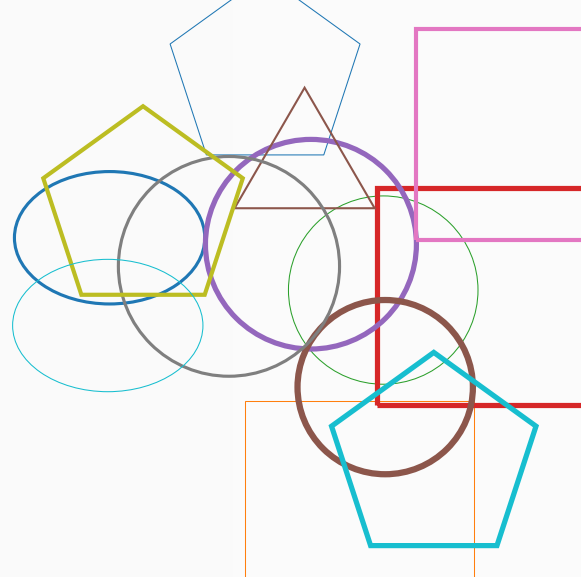[{"shape": "pentagon", "thickness": 0.5, "radius": 0.86, "center": [0.456, 0.87]}, {"shape": "oval", "thickness": 1.5, "radius": 0.82, "center": [0.189, 0.587]}, {"shape": "square", "thickness": 0.5, "radius": 0.99, "center": [0.619, 0.107]}, {"shape": "circle", "thickness": 0.5, "radius": 0.82, "center": [0.659, 0.497]}, {"shape": "square", "thickness": 2.5, "radius": 0.94, "center": [0.837, 0.486]}, {"shape": "circle", "thickness": 2.5, "radius": 0.91, "center": [0.535, 0.576]}, {"shape": "triangle", "thickness": 1, "radius": 0.7, "center": [0.524, 0.708]}, {"shape": "circle", "thickness": 3, "radius": 0.75, "center": [0.663, 0.329]}, {"shape": "square", "thickness": 2, "radius": 0.91, "center": [0.897, 0.766]}, {"shape": "circle", "thickness": 1.5, "radius": 0.95, "center": [0.394, 0.538]}, {"shape": "pentagon", "thickness": 2, "radius": 0.9, "center": [0.246, 0.635]}, {"shape": "pentagon", "thickness": 2.5, "radius": 0.92, "center": [0.746, 0.204]}, {"shape": "oval", "thickness": 0.5, "radius": 0.82, "center": [0.185, 0.435]}]